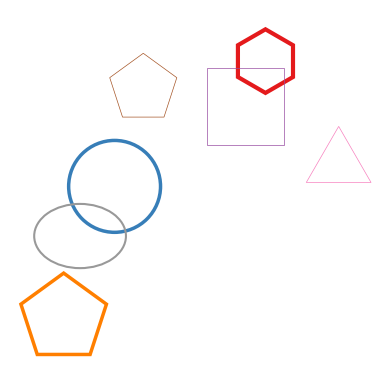[{"shape": "hexagon", "thickness": 3, "radius": 0.41, "center": [0.69, 0.841]}, {"shape": "circle", "thickness": 2.5, "radius": 0.6, "center": [0.298, 0.516]}, {"shape": "square", "thickness": 0.5, "radius": 0.5, "center": [0.637, 0.723]}, {"shape": "pentagon", "thickness": 2.5, "radius": 0.58, "center": [0.165, 0.174]}, {"shape": "pentagon", "thickness": 0.5, "radius": 0.46, "center": [0.372, 0.77]}, {"shape": "triangle", "thickness": 0.5, "radius": 0.49, "center": [0.88, 0.575]}, {"shape": "oval", "thickness": 1.5, "radius": 0.6, "center": [0.208, 0.387]}]